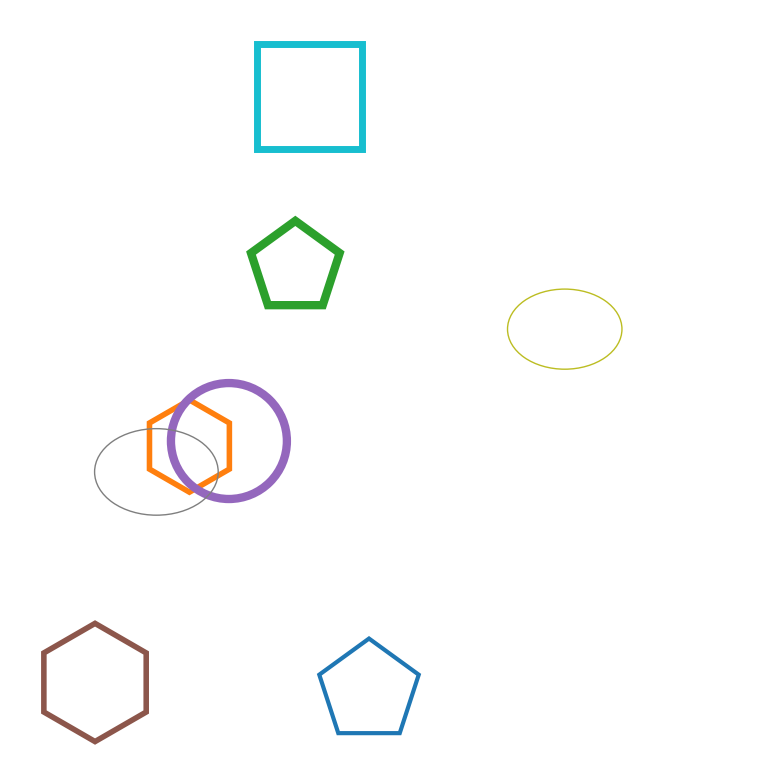[{"shape": "pentagon", "thickness": 1.5, "radius": 0.34, "center": [0.479, 0.103]}, {"shape": "hexagon", "thickness": 2, "radius": 0.3, "center": [0.246, 0.421]}, {"shape": "pentagon", "thickness": 3, "radius": 0.3, "center": [0.384, 0.653]}, {"shape": "circle", "thickness": 3, "radius": 0.38, "center": [0.297, 0.427]}, {"shape": "hexagon", "thickness": 2, "radius": 0.38, "center": [0.123, 0.114]}, {"shape": "oval", "thickness": 0.5, "radius": 0.4, "center": [0.203, 0.387]}, {"shape": "oval", "thickness": 0.5, "radius": 0.37, "center": [0.733, 0.573]}, {"shape": "square", "thickness": 2.5, "radius": 0.34, "center": [0.402, 0.875]}]